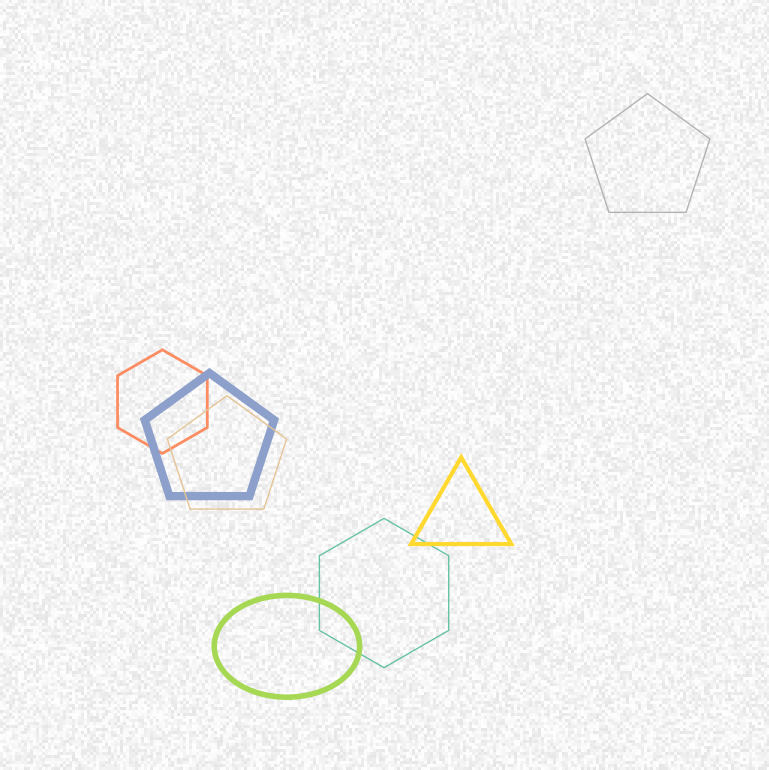[{"shape": "hexagon", "thickness": 0.5, "radius": 0.48, "center": [0.499, 0.23]}, {"shape": "hexagon", "thickness": 1, "radius": 0.34, "center": [0.211, 0.478]}, {"shape": "pentagon", "thickness": 3, "radius": 0.44, "center": [0.272, 0.427]}, {"shape": "oval", "thickness": 2, "radius": 0.47, "center": [0.373, 0.161]}, {"shape": "triangle", "thickness": 1.5, "radius": 0.38, "center": [0.599, 0.331]}, {"shape": "pentagon", "thickness": 0.5, "radius": 0.41, "center": [0.295, 0.405]}, {"shape": "pentagon", "thickness": 0.5, "radius": 0.43, "center": [0.841, 0.793]}]